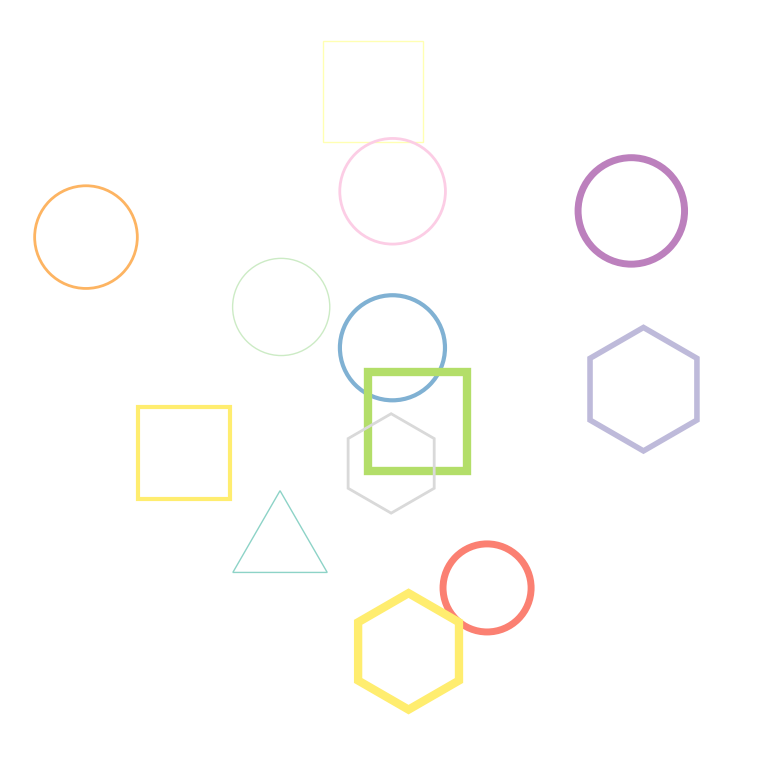[{"shape": "triangle", "thickness": 0.5, "radius": 0.35, "center": [0.364, 0.292]}, {"shape": "square", "thickness": 0.5, "radius": 0.32, "center": [0.485, 0.881]}, {"shape": "hexagon", "thickness": 2, "radius": 0.4, "center": [0.836, 0.495]}, {"shape": "circle", "thickness": 2.5, "radius": 0.29, "center": [0.633, 0.236]}, {"shape": "circle", "thickness": 1.5, "radius": 0.34, "center": [0.51, 0.548]}, {"shape": "circle", "thickness": 1, "radius": 0.33, "center": [0.112, 0.692]}, {"shape": "square", "thickness": 3, "radius": 0.32, "center": [0.542, 0.452]}, {"shape": "circle", "thickness": 1, "radius": 0.34, "center": [0.51, 0.752]}, {"shape": "hexagon", "thickness": 1, "radius": 0.32, "center": [0.508, 0.398]}, {"shape": "circle", "thickness": 2.5, "radius": 0.35, "center": [0.82, 0.726]}, {"shape": "circle", "thickness": 0.5, "radius": 0.32, "center": [0.365, 0.601]}, {"shape": "square", "thickness": 1.5, "radius": 0.3, "center": [0.239, 0.411]}, {"shape": "hexagon", "thickness": 3, "radius": 0.38, "center": [0.531, 0.154]}]